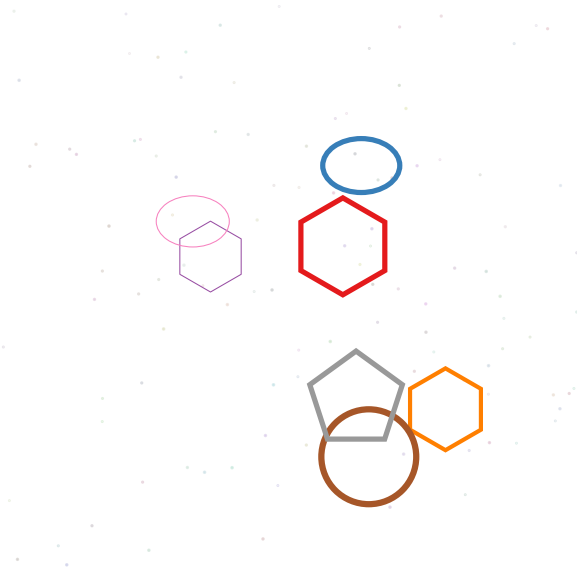[{"shape": "hexagon", "thickness": 2.5, "radius": 0.42, "center": [0.594, 0.573]}, {"shape": "oval", "thickness": 2.5, "radius": 0.33, "center": [0.626, 0.712]}, {"shape": "hexagon", "thickness": 0.5, "radius": 0.31, "center": [0.365, 0.555]}, {"shape": "hexagon", "thickness": 2, "radius": 0.35, "center": [0.771, 0.29]}, {"shape": "circle", "thickness": 3, "radius": 0.41, "center": [0.639, 0.208]}, {"shape": "oval", "thickness": 0.5, "radius": 0.32, "center": [0.334, 0.616]}, {"shape": "pentagon", "thickness": 2.5, "radius": 0.42, "center": [0.617, 0.307]}]